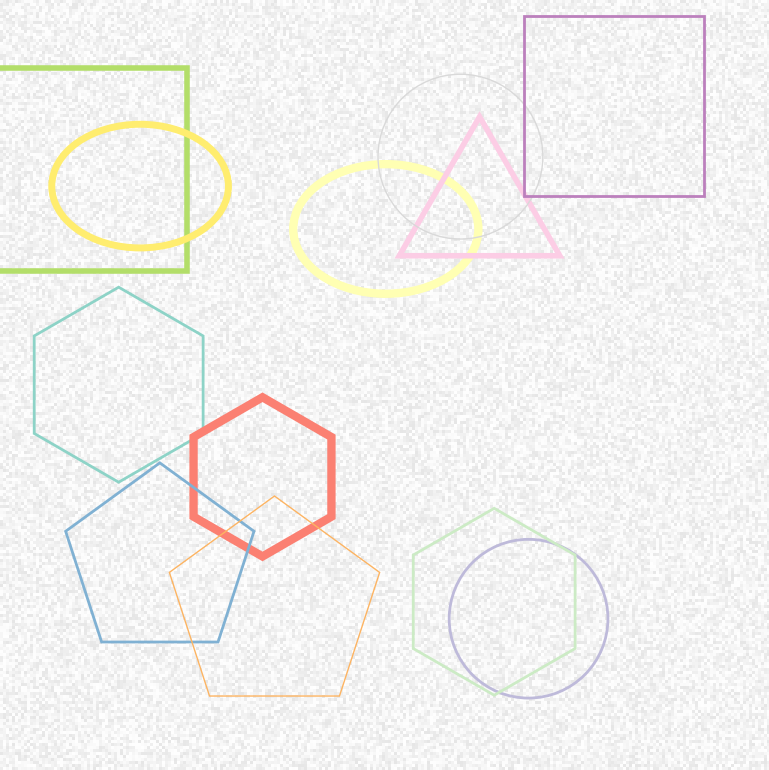[{"shape": "hexagon", "thickness": 1, "radius": 0.63, "center": [0.154, 0.5]}, {"shape": "oval", "thickness": 3, "radius": 0.6, "center": [0.501, 0.703]}, {"shape": "circle", "thickness": 1, "radius": 0.52, "center": [0.686, 0.196]}, {"shape": "hexagon", "thickness": 3, "radius": 0.52, "center": [0.341, 0.381]}, {"shape": "pentagon", "thickness": 1, "radius": 0.64, "center": [0.208, 0.27]}, {"shape": "pentagon", "thickness": 0.5, "radius": 0.72, "center": [0.356, 0.212]}, {"shape": "square", "thickness": 2, "radius": 0.66, "center": [0.111, 0.78]}, {"shape": "triangle", "thickness": 2, "radius": 0.6, "center": [0.623, 0.728]}, {"shape": "circle", "thickness": 0.5, "radius": 0.54, "center": [0.598, 0.797]}, {"shape": "square", "thickness": 1, "radius": 0.59, "center": [0.797, 0.862]}, {"shape": "hexagon", "thickness": 1, "radius": 0.61, "center": [0.642, 0.218]}, {"shape": "oval", "thickness": 2.5, "radius": 0.57, "center": [0.182, 0.758]}]